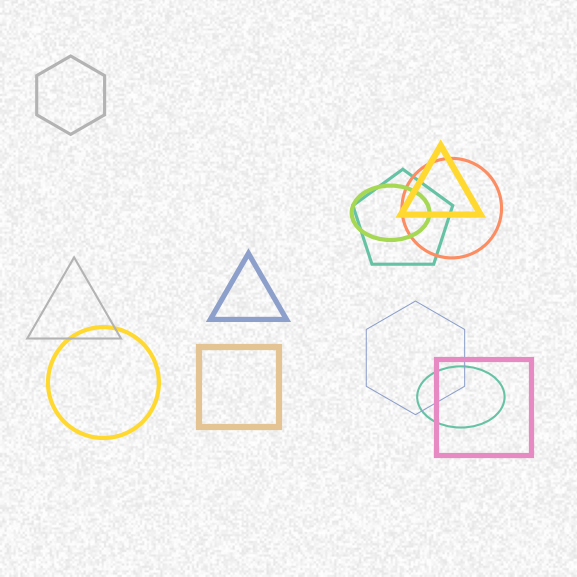[{"shape": "pentagon", "thickness": 1.5, "radius": 0.45, "center": [0.698, 0.615]}, {"shape": "oval", "thickness": 1, "radius": 0.38, "center": [0.798, 0.312]}, {"shape": "circle", "thickness": 1.5, "radius": 0.43, "center": [0.782, 0.639]}, {"shape": "triangle", "thickness": 2.5, "radius": 0.38, "center": [0.43, 0.484]}, {"shape": "hexagon", "thickness": 0.5, "radius": 0.49, "center": [0.719, 0.379]}, {"shape": "square", "thickness": 2.5, "radius": 0.41, "center": [0.837, 0.294]}, {"shape": "oval", "thickness": 2, "radius": 0.34, "center": [0.676, 0.631]}, {"shape": "circle", "thickness": 2, "radius": 0.48, "center": [0.179, 0.337]}, {"shape": "triangle", "thickness": 3, "radius": 0.4, "center": [0.763, 0.667]}, {"shape": "square", "thickness": 3, "radius": 0.35, "center": [0.414, 0.329]}, {"shape": "triangle", "thickness": 1, "radius": 0.47, "center": [0.128, 0.46]}, {"shape": "hexagon", "thickness": 1.5, "radius": 0.34, "center": [0.122, 0.834]}]